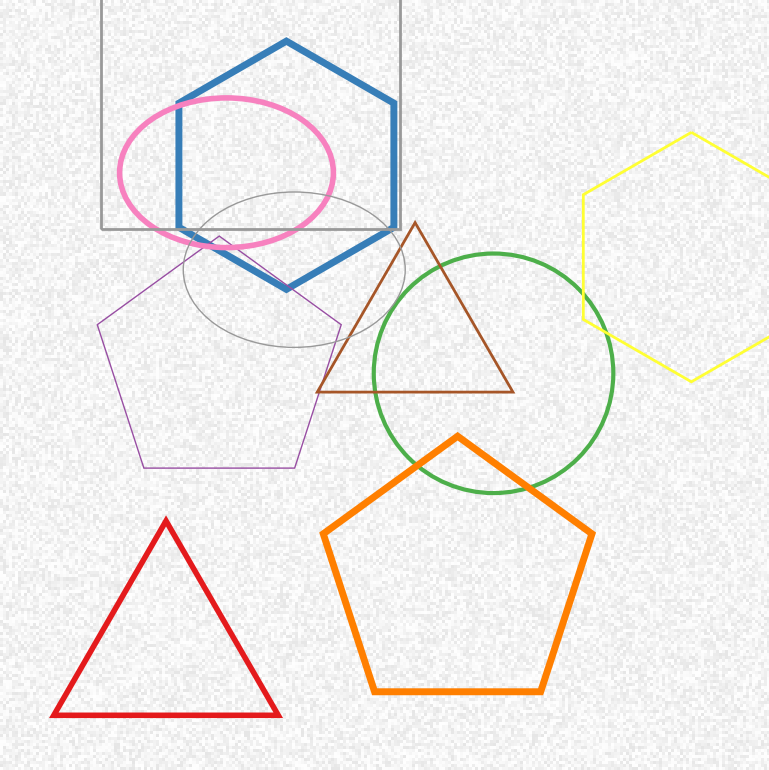[{"shape": "triangle", "thickness": 2, "radius": 0.84, "center": [0.216, 0.155]}, {"shape": "hexagon", "thickness": 2.5, "radius": 0.81, "center": [0.372, 0.785]}, {"shape": "circle", "thickness": 1.5, "radius": 0.78, "center": [0.641, 0.515]}, {"shape": "pentagon", "thickness": 0.5, "radius": 0.83, "center": [0.285, 0.527]}, {"shape": "pentagon", "thickness": 2.5, "radius": 0.92, "center": [0.594, 0.25]}, {"shape": "hexagon", "thickness": 1, "radius": 0.81, "center": [0.898, 0.666]}, {"shape": "triangle", "thickness": 1, "radius": 0.73, "center": [0.539, 0.564]}, {"shape": "oval", "thickness": 2, "radius": 0.69, "center": [0.294, 0.776]}, {"shape": "oval", "thickness": 0.5, "radius": 0.72, "center": [0.382, 0.65]}, {"shape": "square", "thickness": 1, "radius": 0.97, "center": [0.325, 0.897]}]